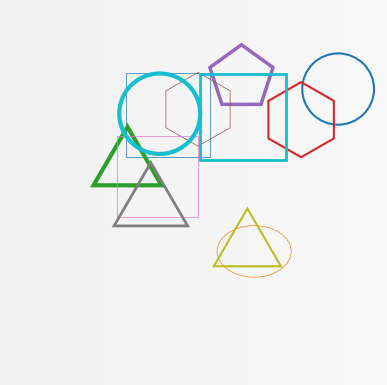[{"shape": "circle", "thickness": 1.5, "radius": 0.46, "center": [0.873, 0.769]}, {"shape": "square", "thickness": 0.5, "radius": 0.54, "center": [0.433, 0.702]}, {"shape": "oval", "thickness": 0.5, "radius": 0.48, "center": [0.656, 0.347]}, {"shape": "triangle", "thickness": 3, "radius": 0.51, "center": [0.329, 0.569]}, {"shape": "hexagon", "thickness": 1.5, "radius": 0.49, "center": [0.777, 0.689]}, {"shape": "pentagon", "thickness": 2.5, "radius": 0.43, "center": [0.623, 0.798]}, {"shape": "hexagon", "thickness": 0.5, "radius": 0.48, "center": [0.511, 0.716]}, {"shape": "square", "thickness": 0.5, "radius": 0.52, "center": [0.406, 0.542]}, {"shape": "triangle", "thickness": 2, "radius": 0.55, "center": [0.389, 0.468]}, {"shape": "triangle", "thickness": 1.5, "radius": 0.5, "center": [0.638, 0.358]}, {"shape": "square", "thickness": 2, "radius": 0.55, "center": [0.628, 0.696]}, {"shape": "circle", "thickness": 3, "radius": 0.52, "center": [0.412, 0.705]}]